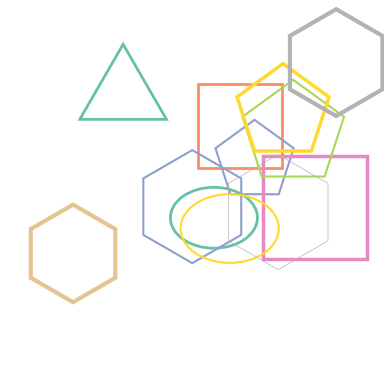[{"shape": "oval", "thickness": 2, "radius": 0.57, "center": [0.556, 0.434]}, {"shape": "triangle", "thickness": 2, "radius": 0.65, "center": [0.32, 0.755]}, {"shape": "square", "thickness": 2, "radius": 0.55, "center": [0.623, 0.672]}, {"shape": "pentagon", "thickness": 1.5, "radius": 0.53, "center": [0.661, 0.582]}, {"shape": "hexagon", "thickness": 1.5, "radius": 0.73, "center": [0.499, 0.463]}, {"shape": "square", "thickness": 2.5, "radius": 0.67, "center": [0.818, 0.461]}, {"shape": "pentagon", "thickness": 1.5, "radius": 0.69, "center": [0.762, 0.654]}, {"shape": "oval", "thickness": 1.5, "radius": 0.64, "center": [0.597, 0.406]}, {"shape": "pentagon", "thickness": 2.5, "radius": 0.63, "center": [0.735, 0.709]}, {"shape": "hexagon", "thickness": 3, "radius": 0.63, "center": [0.19, 0.342]}, {"shape": "hexagon", "thickness": 3, "radius": 0.69, "center": [0.873, 0.837]}, {"shape": "hexagon", "thickness": 0.5, "radius": 0.75, "center": [0.723, 0.449]}]